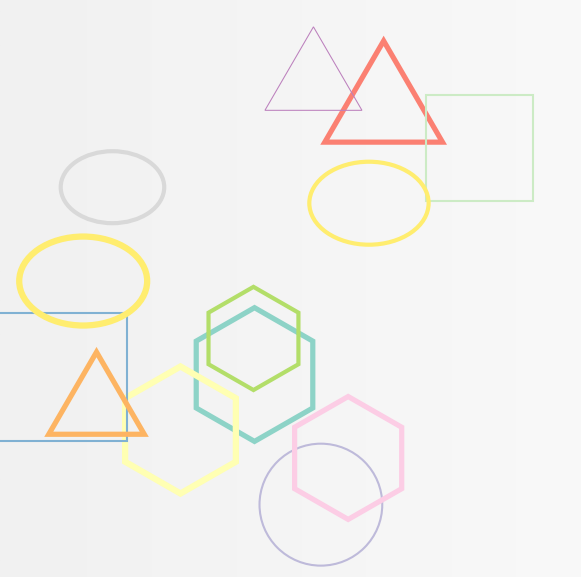[{"shape": "hexagon", "thickness": 2.5, "radius": 0.58, "center": [0.438, 0.351]}, {"shape": "hexagon", "thickness": 3, "radius": 0.55, "center": [0.311, 0.255]}, {"shape": "circle", "thickness": 1, "radius": 0.53, "center": [0.552, 0.125]}, {"shape": "triangle", "thickness": 2.5, "radius": 0.58, "center": [0.66, 0.811]}, {"shape": "square", "thickness": 1, "radius": 0.56, "center": [0.107, 0.346]}, {"shape": "triangle", "thickness": 2.5, "radius": 0.47, "center": [0.166, 0.295]}, {"shape": "hexagon", "thickness": 2, "radius": 0.45, "center": [0.436, 0.413]}, {"shape": "hexagon", "thickness": 2.5, "radius": 0.53, "center": [0.599, 0.206]}, {"shape": "oval", "thickness": 2, "radius": 0.45, "center": [0.193, 0.675]}, {"shape": "triangle", "thickness": 0.5, "radius": 0.48, "center": [0.539, 0.856]}, {"shape": "square", "thickness": 1, "radius": 0.46, "center": [0.825, 0.742]}, {"shape": "oval", "thickness": 3, "radius": 0.55, "center": [0.143, 0.512]}, {"shape": "oval", "thickness": 2, "radius": 0.51, "center": [0.635, 0.647]}]